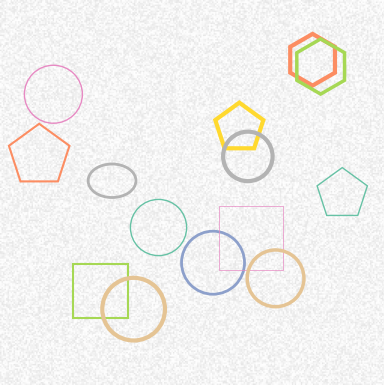[{"shape": "pentagon", "thickness": 1, "radius": 0.34, "center": [0.889, 0.496]}, {"shape": "circle", "thickness": 1, "radius": 0.36, "center": [0.412, 0.409]}, {"shape": "hexagon", "thickness": 3, "radius": 0.34, "center": [0.812, 0.845]}, {"shape": "pentagon", "thickness": 1.5, "radius": 0.41, "center": [0.102, 0.596]}, {"shape": "circle", "thickness": 2, "radius": 0.41, "center": [0.553, 0.318]}, {"shape": "circle", "thickness": 1, "radius": 0.38, "center": [0.139, 0.755]}, {"shape": "square", "thickness": 0.5, "radius": 0.42, "center": [0.652, 0.382]}, {"shape": "square", "thickness": 1.5, "radius": 0.35, "center": [0.261, 0.244]}, {"shape": "hexagon", "thickness": 2.5, "radius": 0.36, "center": [0.833, 0.827]}, {"shape": "pentagon", "thickness": 3, "radius": 0.33, "center": [0.622, 0.668]}, {"shape": "circle", "thickness": 2.5, "radius": 0.37, "center": [0.716, 0.277]}, {"shape": "circle", "thickness": 3, "radius": 0.41, "center": [0.347, 0.197]}, {"shape": "oval", "thickness": 2, "radius": 0.31, "center": [0.291, 0.53]}, {"shape": "circle", "thickness": 3, "radius": 0.32, "center": [0.644, 0.594]}]